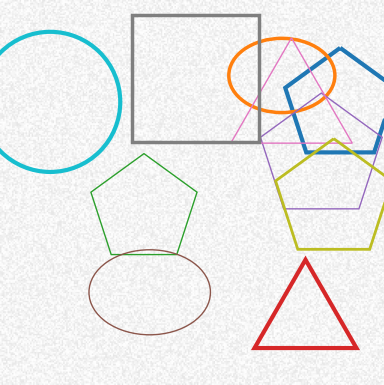[{"shape": "pentagon", "thickness": 3, "radius": 0.75, "center": [0.884, 0.726]}, {"shape": "oval", "thickness": 2.5, "radius": 0.69, "center": [0.732, 0.804]}, {"shape": "pentagon", "thickness": 1, "radius": 0.72, "center": [0.374, 0.456]}, {"shape": "triangle", "thickness": 3, "radius": 0.76, "center": [0.794, 0.172]}, {"shape": "pentagon", "thickness": 1, "radius": 0.83, "center": [0.835, 0.592]}, {"shape": "oval", "thickness": 1, "radius": 0.79, "center": [0.389, 0.241]}, {"shape": "triangle", "thickness": 1, "radius": 0.91, "center": [0.757, 0.719]}, {"shape": "square", "thickness": 2.5, "radius": 0.82, "center": [0.509, 0.796]}, {"shape": "pentagon", "thickness": 2, "radius": 0.79, "center": [0.867, 0.481]}, {"shape": "circle", "thickness": 3, "radius": 0.91, "center": [0.13, 0.735]}]